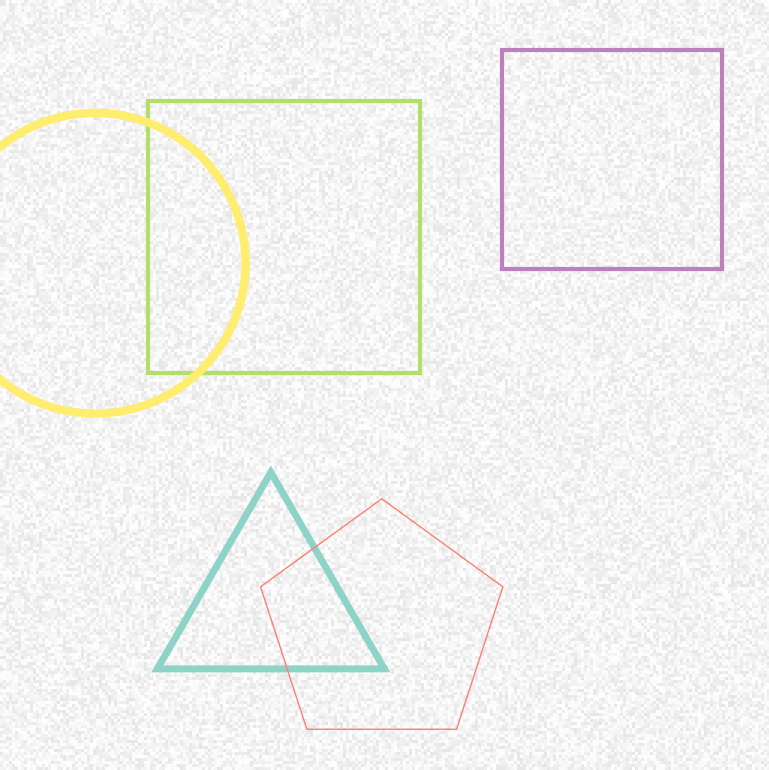[{"shape": "triangle", "thickness": 2.5, "radius": 0.85, "center": [0.352, 0.216]}, {"shape": "pentagon", "thickness": 0.5, "radius": 0.83, "center": [0.496, 0.187]}, {"shape": "square", "thickness": 1.5, "radius": 0.88, "center": [0.369, 0.692]}, {"shape": "square", "thickness": 1.5, "radius": 0.71, "center": [0.795, 0.792]}, {"shape": "circle", "thickness": 3, "radius": 0.98, "center": [0.124, 0.658]}]